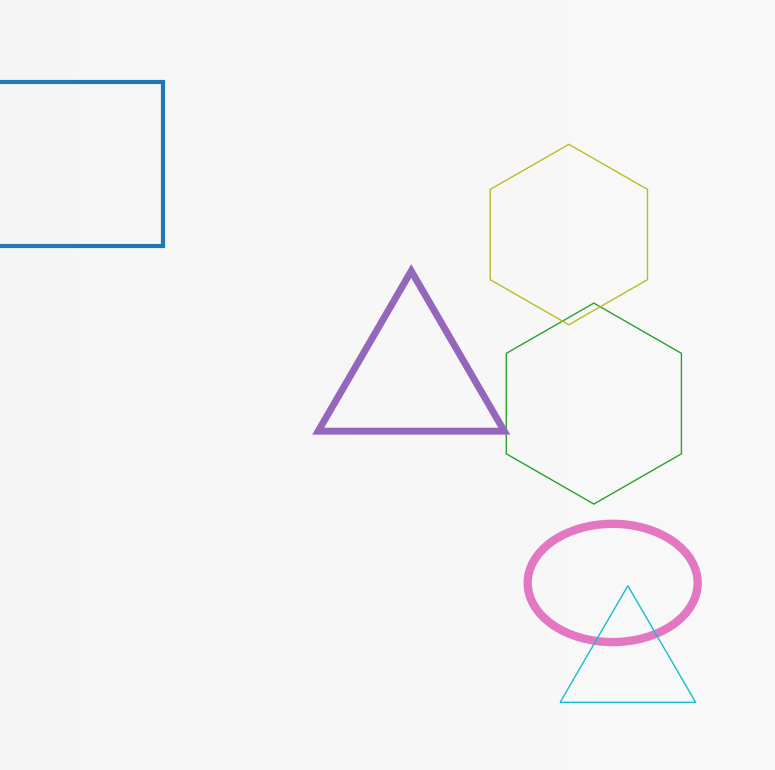[{"shape": "square", "thickness": 1.5, "radius": 0.53, "center": [0.105, 0.787]}, {"shape": "hexagon", "thickness": 0.5, "radius": 0.65, "center": [0.766, 0.476]}, {"shape": "triangle", "thickness": 2.5, "radius": 0.69, "center": [0.531, 0.509]}, {"shape": "oval", "thickness": 3, "radius": 0.55, "center": [0.791, 0.243]}, {"shape": "hexagon", "thickness": 0.5, "radius": 0.59, "center": [0.734, 0.695]}, {"shape": "triangle", "thickness": 0.5, "radius": 0.5, "center": [0.81, 0.138]}]